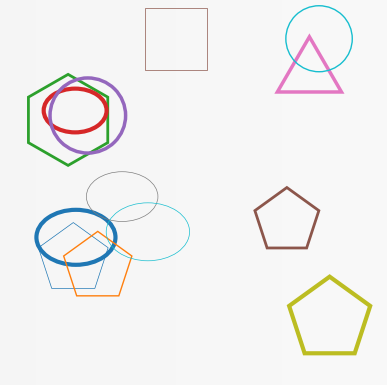[{"shape": "pentagon", "thickness": 0.5, "radius": 0.47, "center": [0.189, 0.327]}, {"shape": "oval", "thickness": 3, "radius": 0.51, "center": [0.196, 0.384]}, {"shape": "pentagon", "thickness": 1, "radius": 0.46, "center": [0.252, 0.306]}, {"shape": "hexagon", "thickness": 2, "radius": 0.59, "center": [0.176, 0.689]}, {"shape": "oval", "thickness": 3, "radius": 0.41, "center": [0.194, 0.713]}, {"shape": "circle", "thickness": 2.5, "radius": 0.49, "center": [0.227, 0.7]}, {"shape": "square", "thickness": 0.5, "radius": 0.4, "center": [0.454, 0.898]}, {"shape": "pentagon", "thickness": 2, "radius": 0.43, "center": [0.74, 0.426]}, {"shape": "triangle", "thickness": 2.5, "radius": 0.48, "center": [0.798, 0.809]}, {"shape": "oval", "thickness": 0.5, "radius": 0.46, "center": [0.315, 0.489]}, {"shape": "pentagon", "thickness": 3, "radius": 0.55, "center": [0.851, 0.171]}, {"shape": "oval", "thickness": 0.5, "radius": 0.54, "center": [0.382, 0.398]}, {"shape": "circle", "thickness": 1, "radius": 0.43, "center": [0.823, 0.899]}]